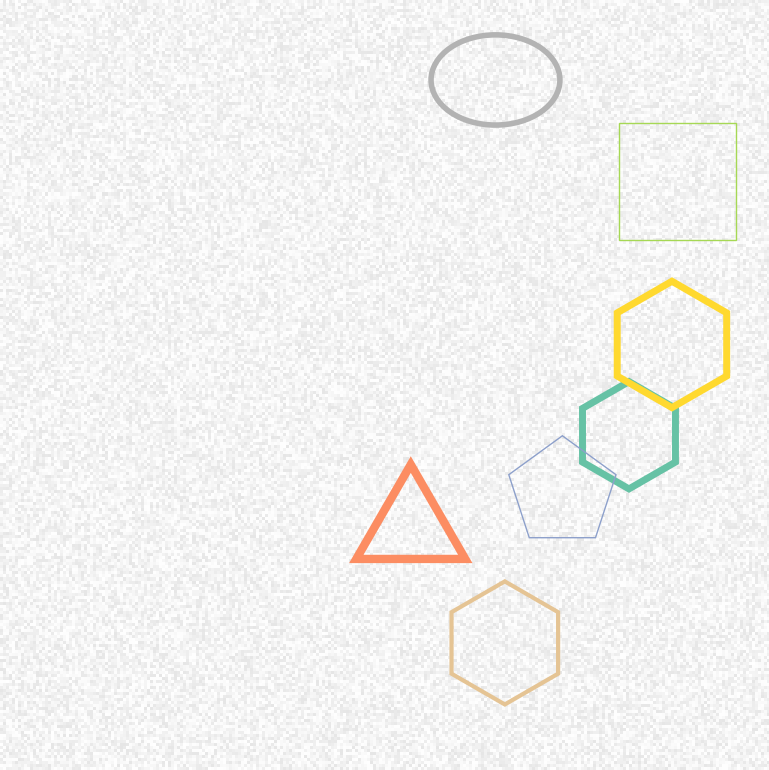[{"shape": "hexagon", "thickness": 2.5, "radius": 0.35, "center": [0.817, 0.435]}, {"shape": "triangle", "thickness": 3, "radius": 0.41, "center": [0.533, 0.315]}, {"shape": "pentagon", "thickness": 0.5, "radius": 0.37, "center": [0.73, 0.361]}, {"shape": "square", "thickness": 0.5, "radius": 0.38, "center": [0.88, 0.764]}, {"shape": "hexagon", "thickness": 2.5, "radius": 0.41, "center": [0.873, 0.553]}, {"shape": "hexagon", "thickness": 1.5, "radius": 0.4, "center": [0.656, 0.165]}, {"shape": "oval", "thickness": 2, "radius": 0.42, "center": [0.643, 0.896]}]